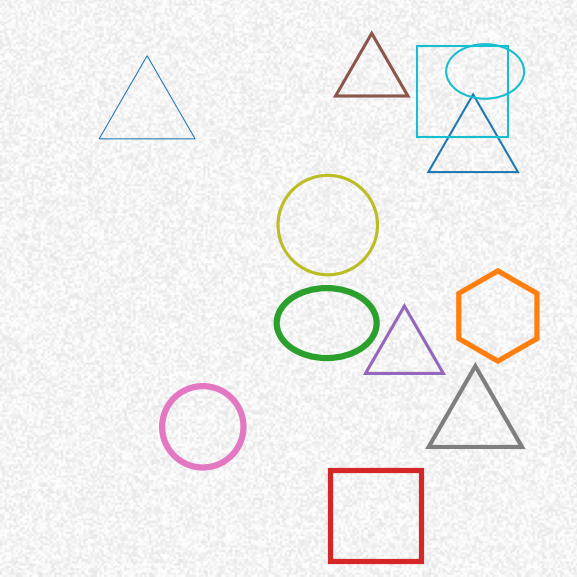[{"shape": "triangle", "thickness": 0.5, "radius": 0.48, "center": [0.255, 0.807]}, {"shape": "triangle", "thickness": 1, "radius": 0.45, "center": [0.819, 0.746]}, {"shape": "hexagon", "thickness": 2.5, "radius": 0.39, "center": [0.862, 0.452]}, {"shape": "oval", "thickness": 3, "radius": 0.43, "center": [0.566, 0.44]}, {"shape": "square", "thickness": 2.5, "radius": 0.39, "center": [0.651, 0.106]}, {"shape": "triangle", "thickness": 1.5, "radius": 0.39, "center": [0.7, 0.391]}, {"shape": "triangle", "thickness": 1.5, "radius": 0.36, "center": [0.644, 0.869]}, {"shape": "circle", "thickness": 3, "radius": 0.35, "center": [0.351, 0.26]}, {"shape": "triangle", "thickness": 2, "radius": 0.47, "center": [0.823, 0.272]}, {"shape": "circle", "thickness": 1.5, "radius": 0.43, "center": [0.568, 0.609]}, {"shape": "oval", "thickness": 1, "radius": 0.34, "center": [0.84, 0.875]}, {"shape": "square", "thickness": 1, "radius": 0.4, "center": [0.801, 0.841]}]